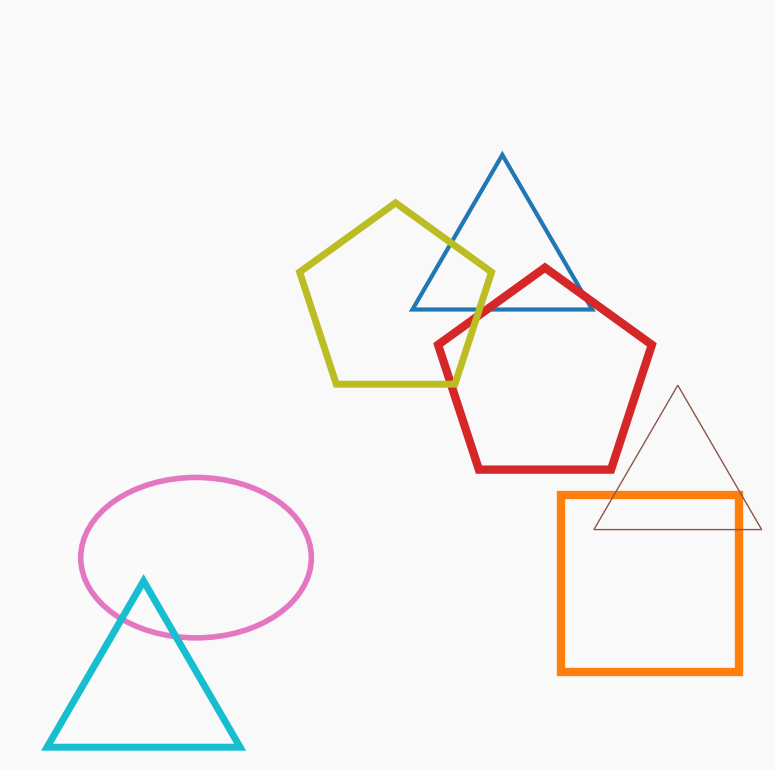[{"shape": "triangle", "thickness": 1.5, "radius": 0.67, "center": [0.648, 0.665]}, {"shape": "square", "thickness": 3, "radius": 0.58, "center": [0.839, 0.242]}, {"shape": "pentagon", "thickness": 3, "radius": 0.73, "center": [0.703, 0.507]}, {"shape": "triangle", "thickness": 0.5, "radius": 0.62, "center": [0.875, 0.375]}, {"shape": "oval", "thickness": 2, "radius": 0.74, "center": [0.253, 0.276]}, {"shape": "pentagon", "thickness": 2.5, "radius": 0.65, "center": [0.51, 0.606]}, {"shape": "triangle", "thickness": 2.5, "radius": 0.72, "center": [0.185, 0.102]}]